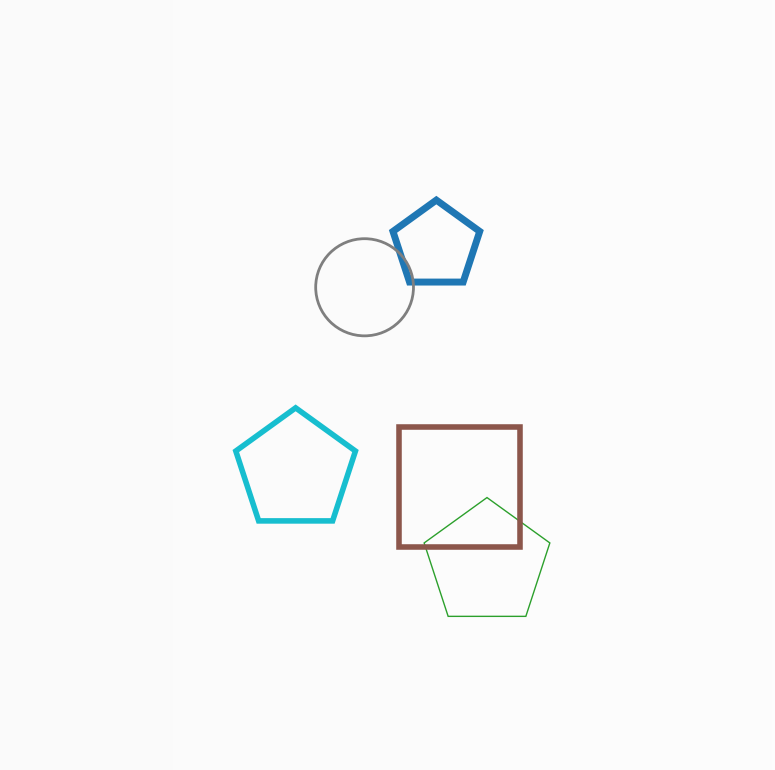[{"shape": "pentagon", "thickness": 2.5, "radius": 0.29, "center": [0.563, 0.681]}, {"shape": "pentagon", "thickness": 0.5, "radius": 0.43, "center": [0.628, 0.269]}, {"shape": "square", "thickness": 2, "radius": 0.39, "center": [0.592, 0.367]}, {"shape": "circle", "thickness": 1, "radius": 0.32, "center": [0.47, 0.627]}, {"shape": "pentagon", "thickness": 2, "radius": 0.41, "center": [0.381, 0.389]}]